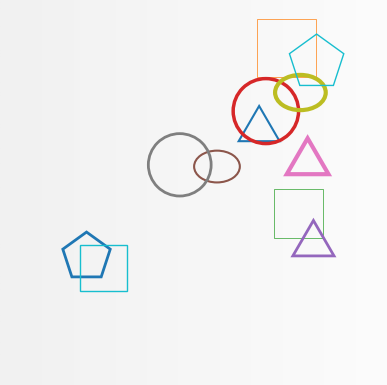[{"shape": "pentagon", "thickness": 2, "radius": 0.32, "center": [0.223, 0.333]}, {"shape": "triangle", "thickness": 1.5, "radius": 0.3, "center": [0.669, 0.664]}, {"shape": "square", "thickness": 0.5, "radius": 0.38, "center": [0.74, 0.876]}, {"shape": "square", "thickness": 0.5, "radius": 0.32, "center": [0.771, 0.445]}, {"shape": "circle", "thickness": 2.5, "radius": 0.42, "center": [0.686, 0.711]}, {"shape": "triangle", "thickness": 2, "radius": 0.31, "center": [0.809, 0.366]}, {"shape": "oval", "thickness": 1.5, "radius": 0.29, "center": [0.56, 0.567]}, {"shape": "triangle", "thickness": 3, "radius": 0.31, "center": [0.794, 0.579]}, {"shape": "circle", "thickness": 2, "radius": 0.41, "center": [0.464, 0.572]}, {"shape": "oval", "thickness": 3, "radius": 0.33, "center": [0.775, 0.76]}, {"shape": "square", "thickness": 1, "radius": 0.3, "center": [0.267, 0.304]}, {"shape": "pentagon", "thickness": 1, "radius": 0.37, "center": [0.817, 0.838]}]